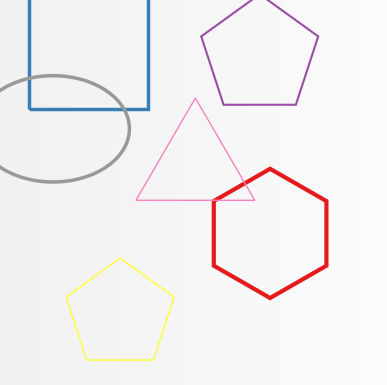[{"shape": "hexagon", "thickness": 3, "radius": 0.84, "center": [0.697, 0.394]}, {"shape": "square", "thickness": 2.5, "radius": 0.77, "center": [0.229, 0.871]}, {"shape": "pentagon", "thickness": 1.5, "radius": 0.79, "center": [0.67, 0.856]}, {"shape": "pentagon", "thickness": 1, "radius": 0.73, "center": [0.31, 0.183]}, {"shape": "triangle", "thickness": 1, "radius": 0.89, "center": [0.504, 0.568]}, {"shape": "oval", "thickness": 2.5, "radius": 0.99, "center": [0.137, 0.665]}]